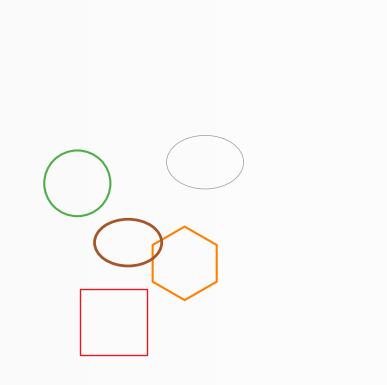[{"shape": "square", "thickness": 1, "radius": 0.43, "center": [0.292, 0.163]}, {"shape": "circle", "thickness": 1.5, "radius": 0.43, "center": [0.2, 0.524]}, {"shape": "hexagon", "thickness": 1.5, "radius": 0.48, "center": [0.477, 0.316]}, {"shape": "oval", "thickness": 2, "radius": 0.43, "center": [0.331, 0.37]}, {"shape": "oval", "thickness": 0.5, "radius": 0.5, "center": [0.529, 0.579]}]